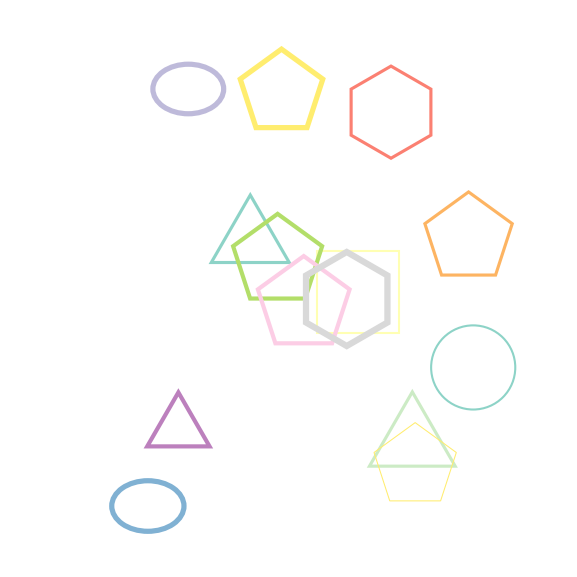[{"shape": "triangle", "thickness": 1.5, "radius": 0.39, "center": [0.433, 0.584]}, {"shape": "circle", "thickness": 1, "radius": 0.36, "center": [0.819, 0.363]}, {"shape": "square", "thickness": 1, "radius": 0.35, "center": [0.62, 0.494]}, {"shape": "oval", "thickness": 2.5, "radius": 0.31, "center": [0.326, 0.845]}, {"shape": "hexagon", "thickness": 1.5, "radius": 0.4, "center": [0.677, 0.805]}, {"shape": "oval", "thickness": 2.5, "radius": 0.31, "center": [0.256, 0.123]}, {"shape": "pentagon", "thickness": 1.5, "radius": 0.4, "center": [0.811, 0.587]}, {"shape": "pentagon", "thickness": 2, "radius": 0.41, "center": [0.481, 0.548]}, {"shape": "pentagon", "thickness": 2, "radius": 0.42, "center": [0.526, 0.472]}, {"shape": "hexagon", "thickness": 3, "radius": 0.41, "center": [0.6, 0.481]}, {"shape": "triangle", "thickness": 2, "radius": 0.31, "center": [0.309, 0.257]}, {"shape": "triangle", "thickness": 1.5, "radius": 0.43, "center": [0.714, 0.235]}, {"shape": "pentagon", "thickness": 0.5, "radius": 0.37, "center": [0.719, 0.192]}, {"shape": "pentagon", "thickness": 2.5, "radius": 0.38, "center": [0.487, 0.839]}]